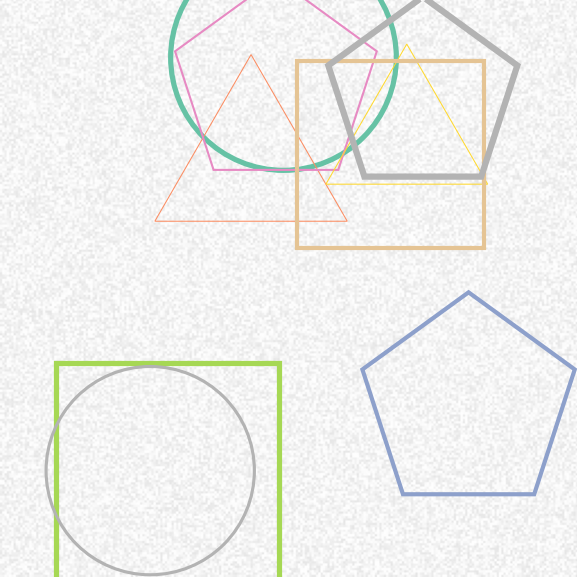[{"shape": "circle", "thickness": 2.5, "radius": 0.98, "center": [0.491, 0.9]}, {"shape": "triangle", "thickness": 0.5, "radius": 0.96, "center": [0.435, 0.712]}, {"shape": "pentagon", "thickness": 2, "radius": 0.97, "center": [0.811, 0.3]}, {"shape": "pentagon", "thickness": 1, "radius": 0.92, "center": [0.478, 0.854]}, {"shape": "square", "thickness": 2.5, "radius": 0.97, "center": [0.29, 0.177]}, {"shape": "triangle", "thickness": 0.5, "radius": 0.81, "center": [0.704, 0.761]}, {"shape": "square", "thickness": 2, "radius": 0.81, "center": [0.677, 0.731]}, {"shape": "pentagon", "thickness": 3, "radius": 0.86, "center": [0.732, 0.833]}, {"shape": "circle", "thickness": 1.5, "radius": 0.9, "center": [0.26, 0.184]}]